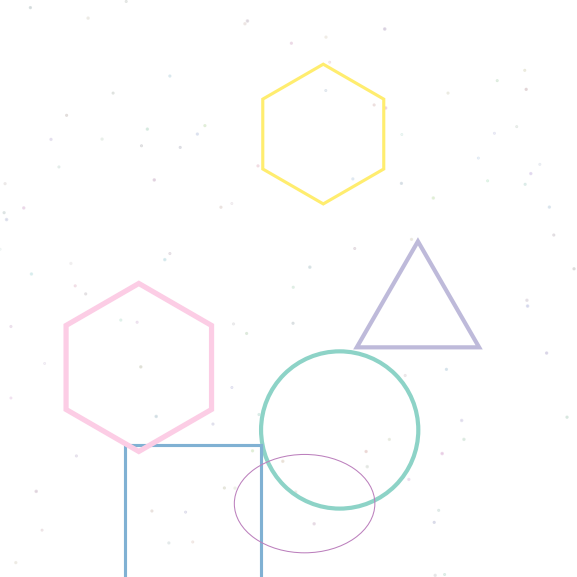[{"shape": "circle", "thickness": 2, "radius": 0.68, "center": [0.588, 0.255]}, {"shape": "triangle", "thickness": 2, "radius": 0.61, "center": [0.724, 0.459]}, {"shape": "square", "thickness": 1.5, "radius": 0.59, "center": [0.335, 0.111]}, {"shape": "hexagon", "thickness": 2.5, "radius": 0.73, "center": [0.24, 0.363]}, {"shape": "oval", "thickness": 0.5, "radius": 0.61, "center": [0.527, 0.127]}, {"shape": "hexagon", "thickness": 1.5, "radius": 0.6, "center": [0.56, 0.767]}]